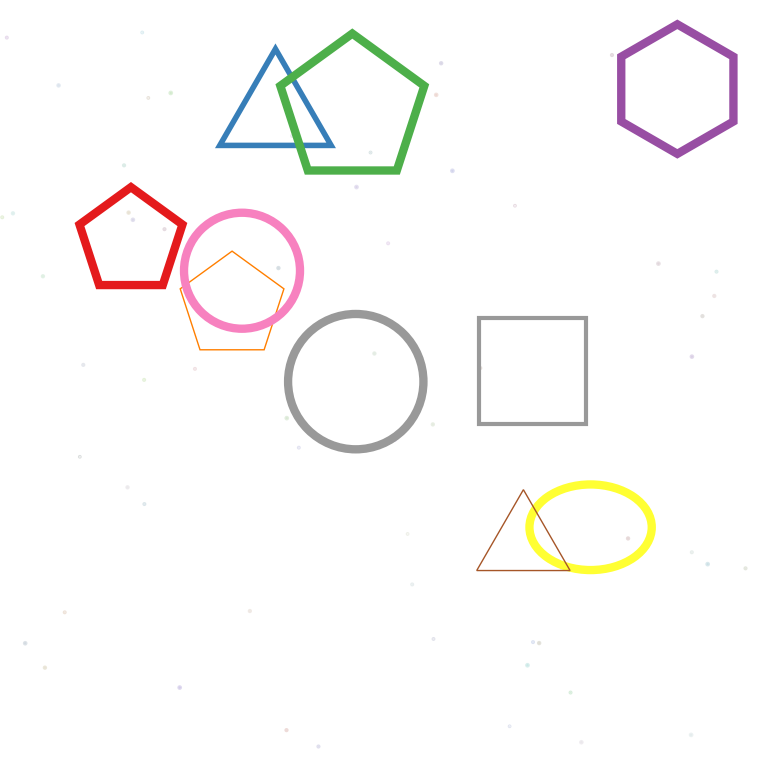[{"shape": "pentagon", "thickness": 3, "radius": 0.35, "center": [0.17, 0.687]}, {"shape": "triangle", "thickness": 2, "radius": 0.42, "center": [0.358, 0.853]}, {"shape": "pentagon", "thickness": 3, "radius": 0.49, "center": [0.458, 0.858]}, {"shape": "hexagon", "thickness": 3, "radius": 0.42, "center": [0.88, 0.884]}, {"shape": "pentagon", "thickness": 0.5, "radius": 0.35, "center": [0.301, 0.603]}, {"shape": "oval", "thickness": 3, "radius": 0.4, "center": [0.767, 0.315]}, {"shape": "triangle", "thickness": 0.5, "radius": 0.35, "center": [0.68, 0.294]}, {"shape": "circle", "thickness": 3, "radius": 0.38, "center": [0.314, 0.648]}, {"shape": "square", "thickness": 1.5, "radius": 0.34, "center": [0.692, 0.518]}, {"shape": "circle", "thickness": 3, "radius": 0.44, "center": [0.462, 0.504]}]